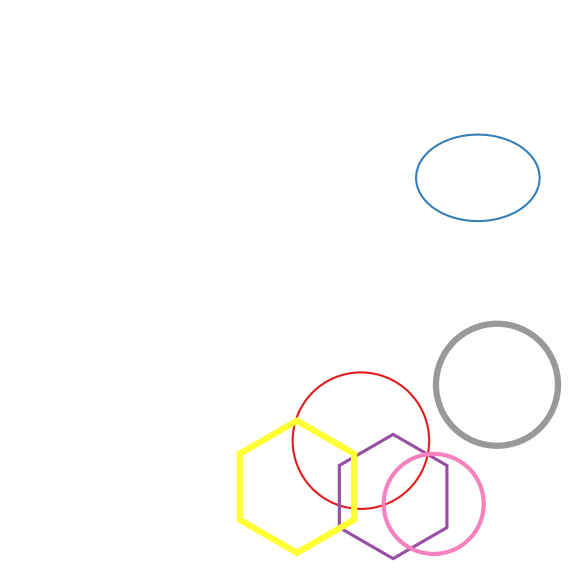[{"shape": "circle", "thickness": 1, "radius": 0.59, "center": [0.625, 0.236]}, {"shape": "oval", "thickness": 1, "radius": 0.53, "center": [0.827, 0.691]}, {"shape": "hexagon", "thickness": 1.5, "radius": 0.54, "center": [0.681, 0.139]}, {"shape": "hexagon", "thickness": 3, "radius": 0.57, "center": [0.514, 0.156]}, {"shape": "circle", "thickness": 2, "radius": 0.43, "center": [0.751, 0.127]}, {"shape": "circle", "thickness": 3, "radius": 0.53, "center": [0.861, 0.333]}]